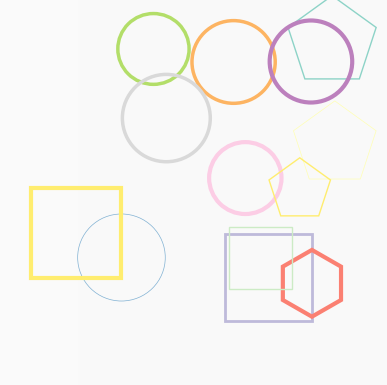[{"shape": "pentagon", "thickness": 1, "radius": 0.6, "center": [0.857, 0.892]}, {"shape": "pentagon", "thickness": 0.5, "radius": 0.56, "center": [0.864, 0.626]}, {"shape": "square", "thickness": 2, "radius": 0.56, "center": [0.693, 0.279]}, {"shape": "hexagon", "thickness": 3, "radius": 0.43, "center": [0.805, 0.264]}, {"shape": "circle", "thickness": 0.5, "radius": 0.57, "center": [0.313, 0.331]}, {"shape": "circle", "thickness": 2.5, "radius": 0.54, "center": [0.603, 0.839]}, {"shape": "circle", "thickness": 2.5, "radius": 0.46, "center": [0.396, 0.873]}, {"shape": "circle", "thickness": 3, "radius": 0.47, "center": [0.633, 0.537]}, {"shape": "circle", "thickness": 2.5, "radius": 0.57, "center": [0.429, 0.693]}, {"shape": "circle", "thickness": 3, "radius": 0.53, "center": [0.802, 0.84]}, {"shape": "square", "thickness": 1, "radius": 0.41, "center": [0.673, 0.33]}, {"shape": "pentagon", "thickness": 1, "radius": 0.42, "center": [0.774, 0.507]}, {"shape": "square", "thickness": 3, "radius": 0.58, "center": [0.196, 0.396]}]